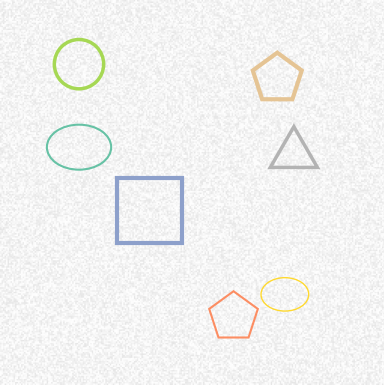[{"shape": "oval", "thickness": 1.5, "radius": 0.42, "center": [0.205, 0.618]}, {"shape": "pentagon", "thickness": 1.5, "radius": 0.33, "center": [0.607, 0.177]}, {"shape": "square", "thickness": 3, "radius": 0.43, "center": [0.388, 0.453]}, {"shape": "circle", "thickness": 2.5, "radius": 0.32, "center": [0.205, 0.833]}, {"shape": "oval", "thickness": 1, "radius": 0.31, "center": [0.74, 0.235]}, {"shape": "pentagon", "thickness": 3, "radius": 0.33, "center": [0.72, 0.796]}, {"shape": "triangle", "thickness": 2.5, "radius": 0.35, "center": [0.763, 0.6]}]